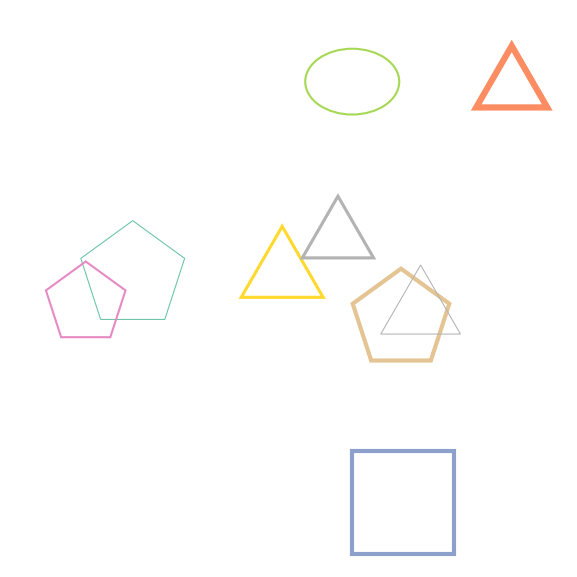[{"shape": "pentagon", "thickness": 0.5, "radius": 0.47, "center": [0.23, 0.523]}, {"shape": "triangle", "thickness": 3, "radius": 0.36, "center": [0.886, 0.849]}, {"shape": "square", "thickness": 2, "radius": 0.44, "center": [0.699, 0.129]}, {"shape": "pentagon", "thickness": 1, "radius": 0.36, "center": [0.148, 0.474]}, {"shape": "oval", "thickness": 1, "radius": 0.41, "center": [0.61, 0.858]}, {"shape": "triangle", "thickness": 1.5, "radius": 0.41, "center": [0.489, 0.525]}, {"shape": "pentagon", "thickness": 2, "radius": 0.44, "center": [0.694, 0.446]}, {"shape": "triangle", "thickness": 1.5, "radius": 0.36, "center": [0.585, 0.588]}, {"shape": "triangle", "thickness": 0.5, "radius": 0.4, "center": [0.728, 0.461]}]